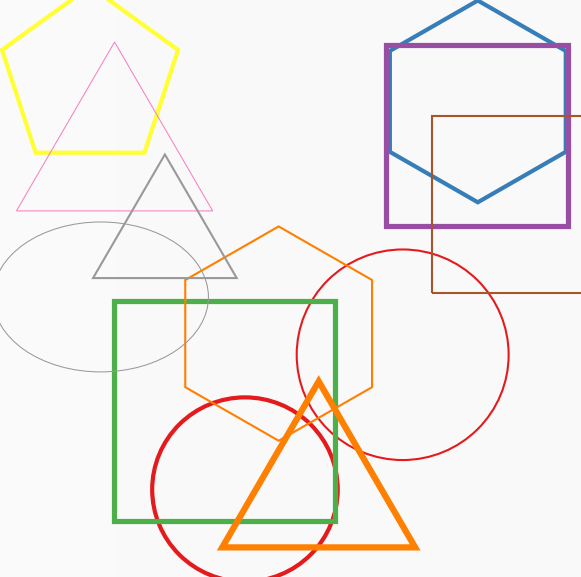[{"shape": "circle", "thickness": 2, "radius": 0.8, "center": [0.421, 0.151]}, {"shape": "circle", "thickness": 1, "radius": 0.91, "center": [0.693, 0.385]}, {"shape": "hexagon", "thickness": 2, "radius": 0.87, "center": [0.822, 0.824]}, {"shape": "square", "thickness": 2.5, "radius": 0.95, "center": [0.386, 0.287]}, {"shape": "square", "thickness": 2.5, "radius": 0.78, "center": [0.821, 0.764]}, {"shape": "hexagon", "thickness": 1, "radius": 0.93, "center": [0.479, 0.421]}, {"shape": "triangle", "thickness": 3, "radius": 0.96, "center": [0.548, 0.147]}, {"shape": "pentagon", "thickness": 2, "radius": 0.8, "center": [0.155, 0.864]}, {"shape": "square", "thickness": 1, "radius": 0.77, "center": [0.897, 0.645]}, {"shape": "triangle", "thickness": 0.5, "radius": 0.97, "center": [0.197, 0.731]}, {"shape": "oval", "thickness": 0.5, "radius": 0.93, "center": [0.173, 0.485]}, {"shape": "triangle", "thickness": 1, "radius": 0.71, "center": [0.284, 0.589]}]